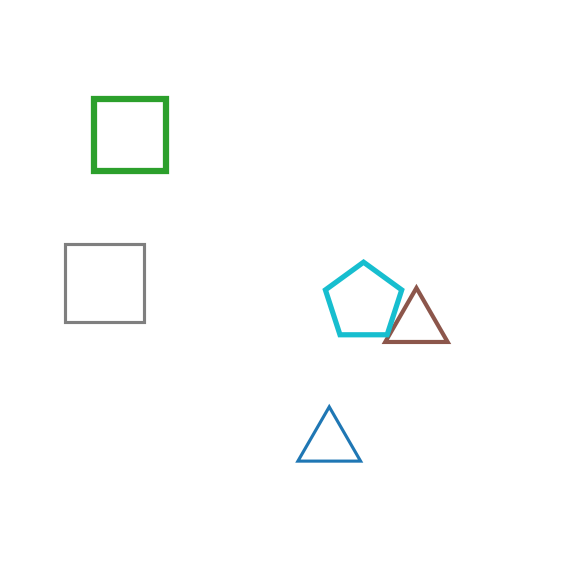[{"shape": "triangle", "thickness": 1.5, "radius": 0.31, "center": [0.57, 0.232]}, {"shape": "square", "thickness": 3, "radius": 0.31, "center": [0.225, 0.765]}, {"shape": "triangle", "thickness": 2, "radius": 0.31, "center": [0.721, 0.438]}, {"shape": "square", "thickness": 1.5, "radius": 0.34, "center": [0.181, 0.509]}, {"shape": "pentagon", "thickness": 2.5, "radius": 0.35, "center": [0.63, 0.476]}]